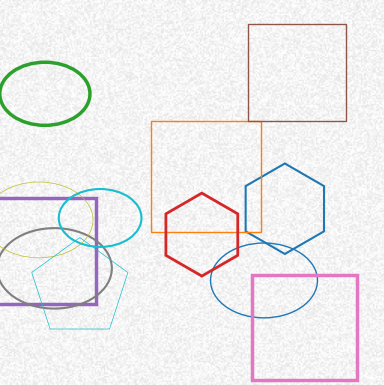[{"shape": "hexagon", "thickness": 1.5, "radius": 0.59, "center": [0.74, 0.458]}, {"shape": "oval", "thickness": 1, "radius": 0.69, "center": [0.686, 0.272]}, {"shape": "square", "thickness": 1, "radius": 0.72, "center": [0.535, 0.541]}, {"shape": "oval", "thickness": 2.5, "radius": 0.59, "center": [0.117, 0.756]}, {"shape": "hexagon", "thickness": 2, "radius": 0.54, "center": [0.524, 0.391]}, {"shape": "square", "thickness": 2.5, "radius": 0.69, "center": [0.113, 0.349]}, {"shape": "square", "thickness": 1, "radius": 0.63, "center": [0.771, 0.811]}, {"shape": "square", "thickness": 2.5, "radius": 0.68, "center": [0.792, 0.149]}, {"shape": "oval", "thickness": 1.5, "radius": 0.75, "center": [0.141, 0.303]}, {"shape": "oval", "thickness": 0.5, "radius": 0.7, "center": [0.101, 0.429]}, {"shape": "oval", "thickness": 1.5, "radius": 0.54, "center": [0.26, 0.434]}, {"shape": "pentagon", "thickness": 0.5, "radius": 0.66, "center": [0.207, 0.252]}]